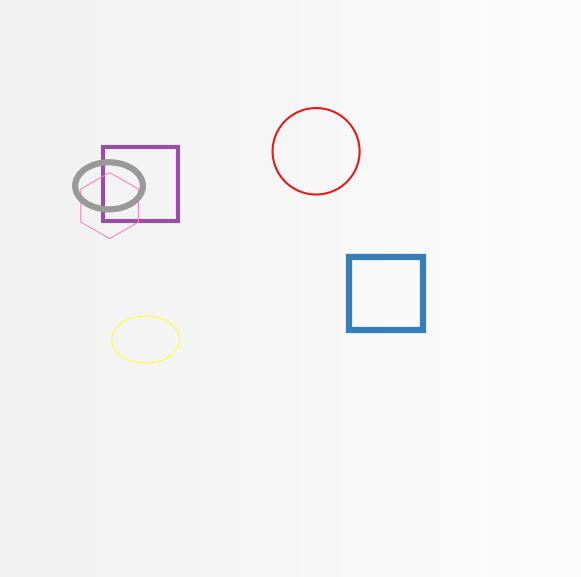[{"shape": "circle", "thickness": 1, "radius": 0.37, "center": [0.544, 0.737]}, {"shape": "square", "thickness": 3, "radius": 0.32, "center": [0.664, 0.49]}, {"shape": "square", "thickness": 2, "radius": 0.32, "center": [0.242, 0.68]}, {"shape": "oval", "thickness": 0.5, "radius": 0.29, "center": [0.25, 0.411]}, {"shape": "hexagon", "thickness": 0.5, "radius": 0.29, "center": [0.189, 0.643]}, {"shape": "oval", "thickness": 3, "radius": 0.29, "center": [0.188, 0.677]}]